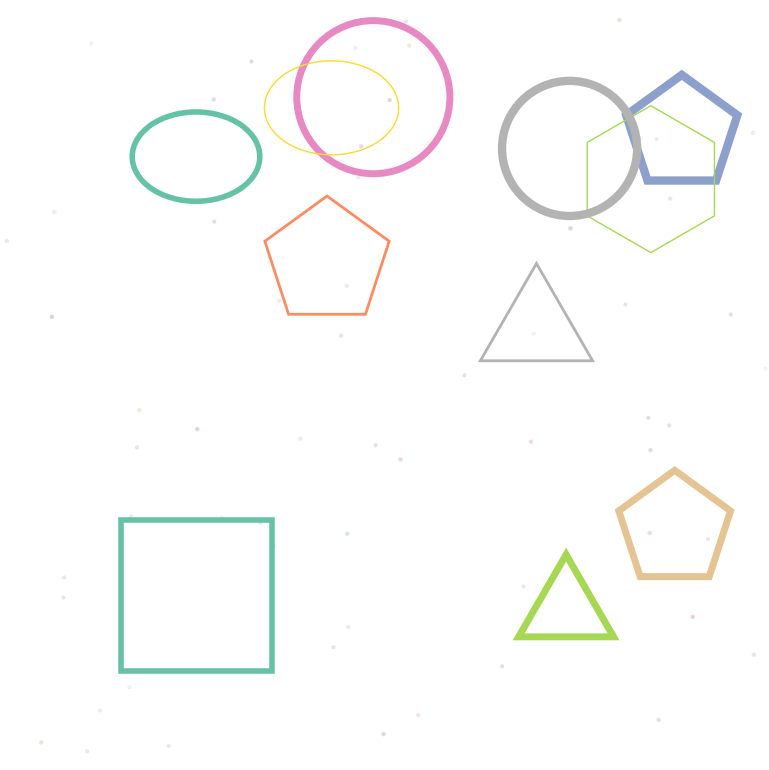[{"shape": "oval", "thickness": 2, "radius": 0.41, "center": [0.255, 0.797]}, {"shape": "square", "thickness": 2, "radius": 0.49, "center": [0.256, 0.227]}, {"shape": "pentagon", "thickness": 1, "radius": 0.42, "center": [0.425, 0.661]}, {"shape": "pentagon", "thickness": 3, "radius": 0.38, "center": [0.885, 0.827]}, {"shape": "circle", "thickness": 2.5, "radius": 0.5, "center": [0.485, 0.874]}, {"shape": "triangle", "thickness": 2.5, "radius": 0.36, "center": [0.735, 0.209]}, {"shape": "hexagon", "thickness": 0.5, "radius": 0.48, "center": [0.845, 0.767]}, {"shape": "oval", "thickness": 0.5, "radius": 0.44, "center": [0.431, 0.86]}, {"shape": "pentagon", "thickness": 2.5, "radius": 0.38, "center": [0.876, 0.313]}, {"shape": "circle", "thickness": 3, "radius": 0.44, "center": [0.74, 0.807]}, {"shape": "triangle", "thickness": 1, "radius": 0.42, "center": [0.697, 0.574]}]